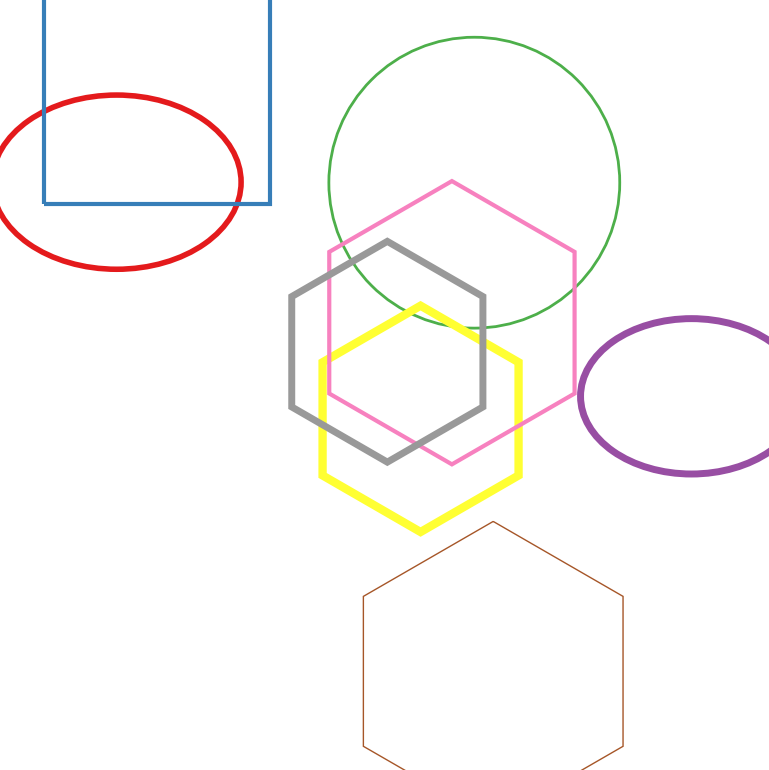[{"shape": "oval", "thickness": 2, "radius": 0.81, "center": [0.152, 0.763]}, {"shape": "square", "thickness": 1.5, "radius": 0.73, "center": [0.204, 0.882]}, {"shape": "circle", "thickness": 1, "radius": 0.94, "center": [0.616, 0.763]}, {"shape": "oval", "thickness": 2.5, "radius": 0.72, "center": [0.898, 0.485]}, {"shape": "hexagon", "thickness": 3, "radius": 0.73, "center": [0.546, 0.456]}, {"shape": "hexagon", "thickness": 0.5, "radius": 0.97, "center": [0.641, 0.128]}, {"shape": "hexagon", "thickness": 1.5, "radius": 0.92, "center": [0.587, 0.581]}, {"shape": "hexagon", "thickness": 2.5, "radius": 0.72, "center": [0.503, 0.543]}]